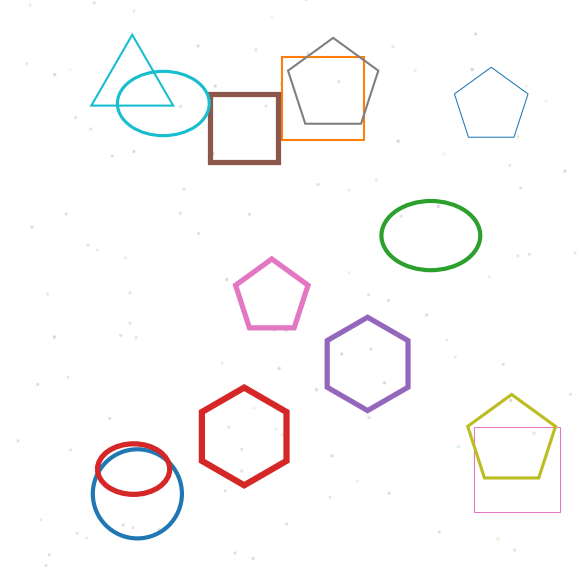[{"shape": "circle", "thickness": 2, "radius": 0.39, "center": [0.238, 0.144]}, {"shape": "pentagon", "thickness": 0.5, "radius": 0.33, "center": [0.851, 0.816]}, {"shape": "square", "thickness": 1, "radius": 0.36, "center": [0.559, 0.828]}, {"shape": "oval", "thickness": 2, "radius": 0.43, "center": [0.746, 0.591]}, {"shape": "oval", "thickness": 2.5, "radius": 0.31, "center": [0.231, 0.187]}, {"shape": "hexagon", "thickness": 3, "radius": 0.42, "center": [0.423, 0.243]}, {"shape": "hexagon", "thickness": 2.5, "radius": 0.4, "center": [0.637, 0.369]}, {"shape": "square", "thickness": 2.5, "radius": 0.29, "center": [0.423, 0.778]}, {"shape": "pentagon", "thickness": 2.5, "radius": 0.33, "center": [0.471, 0.485]}, {"shape": "square", "thickness": 0.5, "radius": 0.37, "center": [0.895, 0.186]}, {"shape": "pentagon", "thickness": 1, "radius": 0.41, "center": [0.577, 0.851]}, {"shape": "pentagon", "thickness": 1.5, "radius": 0.4, "center": [0.886, 0.236]}, {"shape": "oval", "thickness": 1.5, "radius": 0.4, "center": [0.283, 0.82]}, {"shape": "triangle", "thickness": 1, "radius": 0.41, "center": [0.229, 0.857]}]